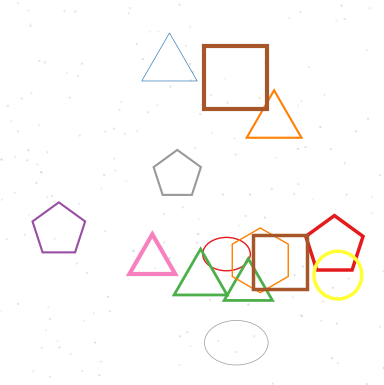[{"shape": "pentagon", "thickness": 2.5, "radius": 0.39, "center": [0.869, 0.362]}, {"shape": "oval", "thickness": 1, "radius": 0.31, "center": [0.588, 0.34]}, {"shape": "triangle", "thickness": 0.5, "radius": 0.42, "center": [0.44, 0.831]}, {"shape": "triangle", "thickness": 2, "radius": 0.4, "center": [0.521, 0.274]}, {"shape": "triangle", "thickness": 2, "radius": 0.36, "center": [0.645, 0.256]}, {"shape": "pentagon", "thickness": 1.5, "radius": 0.36, "center": [0.153, 0.403]}, {"shape": "hexagon", "thickness": 1, "radius": 0.42, "center": [0.676, 0.324]}, {"shape": "triangle", "thickness": 1.5, "radius": 0.41, "center": [0.712, 0.683]}, {"shape": "circle", "thickness": 2.5, "radius": 0.31, "center": [0.878, 0.286]}, {"shape": "square", "thickness": 3, "radius": 0.41, "center": [0.611, 0.798]}, {"shape": "square", "thickness": 2.5, "radius": 0.35, "center": [0.728, 0.32]}, {"shape": "triangle", "thickness": 3, "radius": 0.34, "center": [0.396, 0.323]}, {"shape": "oval", "thickness": 0.5, "radius": 0.41, "center": [0.614, 0.11]}, {"shape": "pentagon", "thickness": 1.5, "radius": 0.32, "center": [0.46, 0.546]}]